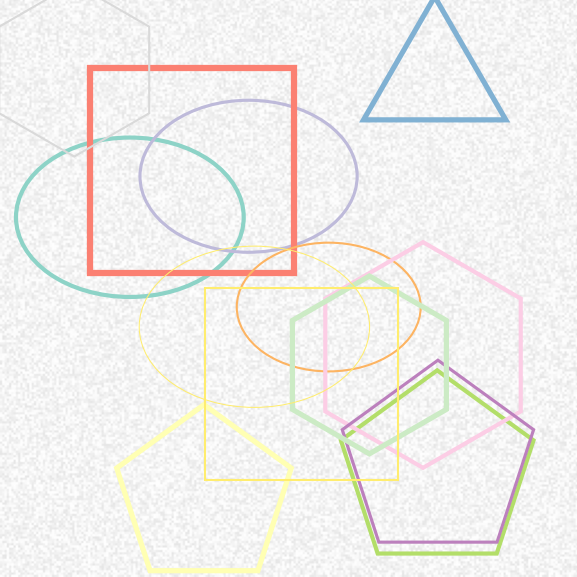[{"shape": "oval", "thickness": 2, "radius": 0.99, "center": [0.225, 0.623]}, {"shape": "pentagon", "thickness": 2.5, "radius": 0.79, "center": [0.353, 0.139]}, {"shape": "oval", "thickness": 1.5, "radius": 0.94, "center": [0.43, 0.694]}, {"shape": "square", "thickness": 3, "radius": 0.89, "center": [0.332, 0.704]}, {"shape": "triangle", "thickness": 2.5, "radius": 0.71, "center": [0.753, 0.863]}, {"shape": "oval", "thickness": 1, "radius": 0.8, "center": [0.569, 0.467]}, {"shape": "pentagon", "thickness": 2, "radius": 0.88, "center": [0.757, 0.182]}, {"shape": "hexagon", "thickness": 2, "radius": 0.98, "center": [0.732, 0.384]}, {"shape": "hexagon", "thickness": 1, "radius": 0.75, "center": [0.129, 0.878]}, {"shape": "pentagon", "thickness": 1.5, "radius": 0.87, "center": [0.758, 0.201]}, {"shape": "hexagon", "thickness": 2.5, "radius": 0.77, "center": [0.64, 0.367]}, {"shape": "oval", "thickness": 0.5, "radius": 1.0, "center": [0.441, 0.433]}, {"shape": "square", "thickness": 1, "radius": 0.83, "center": [0.522, 0.335]}]